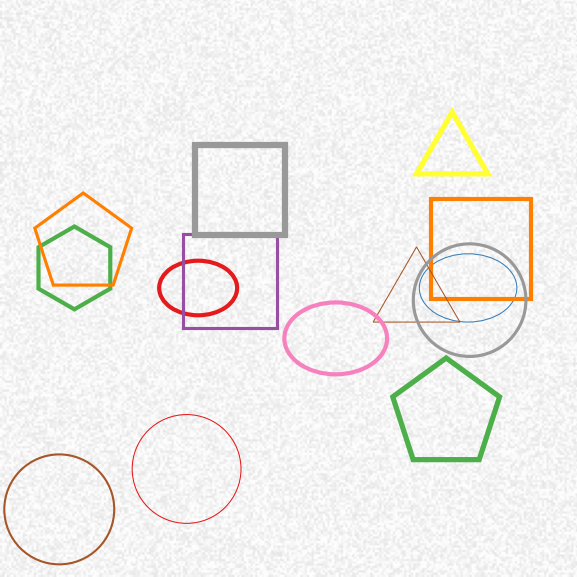[{"shape": "circle", "thickness": 0.5, "radius": 0.47, "center": [0.323, 0.187]}, {"shape": "oval", "thickness": 2, "radius": 0.34, "center": [0.343, 0.5]}, {"shape": "oval", "thickness": 0.5, "radius": 0.42, "center": [0.811, 0.501]}, {"shape": "pentagon", "thickness": 2.5, "radius": 0.49, "center": [0.773, 0.282]}, {"shape": "hexagon", "thickness": 2, "radius": 0.36, "center": [0.129, 0.535]}, {"shape": "square", "thickness": 1.5, "radius": 0.41, "center": [0.398, 0.512]}, {"shape": "square", "thickness": 2, "radius": 0.43, "center": [0.833, 0.569]}, {"shape": "pentagon", "thickness": 1.5, "radius": 0.44, "center": [0.144, 0.577]}, {"shape": "triangle", "thickness": 2.5, "radius": 0.36, "center": [0.783, 0.734]}, {"shape": "circle", "thickness": 1, "radius": 0.48, "center": [0.103, 0.117]}, {"shape": "triangle", "thickness": 0.5, "radius": 0.43, "center": [0.721, 0.485]}, {"shape": "oval", "thickness": 2, "radius": 0.44, "center": [0.581, 0.413]}, {"shape": "circle", "thickness": 1.5, "radius": 0.49, "center": [0.813, 0.479]}, {"shape": "square", "thickness": 3, "radius": 0.39, "center": [0.416, 0.67]}]